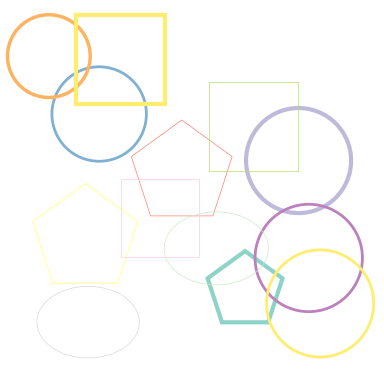[{"shape": "pentagon", "thickness": 3, "radius": 0.51, "center": [0.637, 0.246]}, {"shape": "pentagon", "thickness": 1, "radius": 0.72, "center": [0.222, 0.38]}, {"shape": "circle", "thickness": 3, "radius": 0.68, "center": [0.776, 0.583]}, {"shape": "pentagon", "thickness": 0.5, "radius": 0.69, "center": [0.472, 0.551]}, {"shape": "circle", "thickness": 2, "radius": 0.61, "center": [0.258, 0.704]}, {"shape": "circle", "thickness": 2.5, "radius": 0.54, "center": [0.127, 0.854]}, {"shape": "square", "thickness": 0.5, "radius": 0.58, "center": [0.658, 0.671]}, {"shape": "square", "thickness": 0.5, "radius": 0.51, "center": [0.416, 0.434]}, {"shape": "oval", "thickness": 0.5, "radius": 0.66, "center": [0.229, 0.163]}, {"shape": "circle", "thickness": 2, "radius": 0.7, "center": [0.802, 0.33]}, {"shape": "oval", "thickness": 0.5, "radius": 0.68, "center": [0.562, 0.355]}, {"shape": "square", "thickness": 3, "radius": 0.58, "center": [0.313, 0.845]}, {"shape": "circle", "thickness": 2, "radius": 0.7, "center": [0.831, 0.212]}]